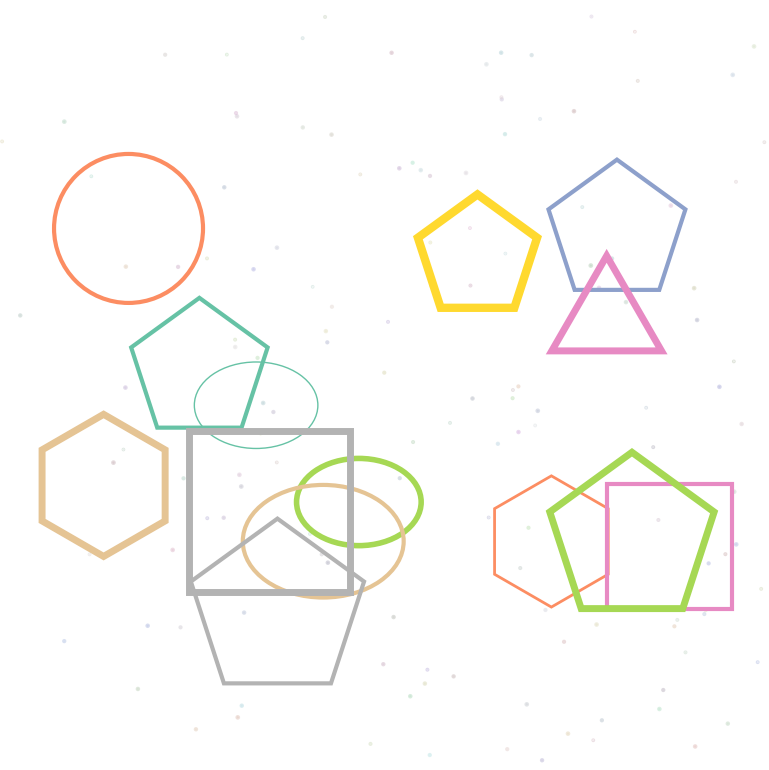[{"shape": "pentagon", "thickness": 1.5, "radius": 0.47, "center": [0.259, 0.52]}, {"shape": "oval", "thickness": 0.5, "radius": 0.4, "center": [0.333, 0.474]}, {"shape": "hexagon", "thickness": 1, "radius": 0.43, "center": [0.716, 0.297]}, {"shape": "circle", "thickness": 1.5, "radius": 0.48, "center": [0.167, 0.703]}, {"shape": "pentagon", "thickness": 1.5, "radius": 0.47, "center": [0.801, 0.699]}, {"shape": "square", "thickness": 1.5, "radius": 0.41, "center": [0.87, 0.29]}, {"shape": "triangle", "thickness": 2.5, "radius": 0.41, "center": [0.788, 0.585]}, {"shape": "pentagon", "thickness": 2.5, "radius": 0.56, "center": [0.821, 0.3]}, {"shape": "oval", "thickness": 2, "radius": 0.4, "center": [0.466, 0.348]}, {"shape": "pentagon", "thickness": 3, "radius": 0.41, "center": [0.62, 0.666]}, {"shape": "hexagon", "thickness": 2.5, "radius": 0.46, "center": [0.135, 0.37]}, {"shape": "oval", "thickness": 1.5, "radius": 0.52, "center": [0.42, 0.297]}, {"shape": "square", "thickness": 2.5, "radius": 0.52, "center": [0.35, 0.336]}, {"shape": "pentagon", "thickness": 1.5, "radius": 0.59, "center": [0.36, 0.208]}]